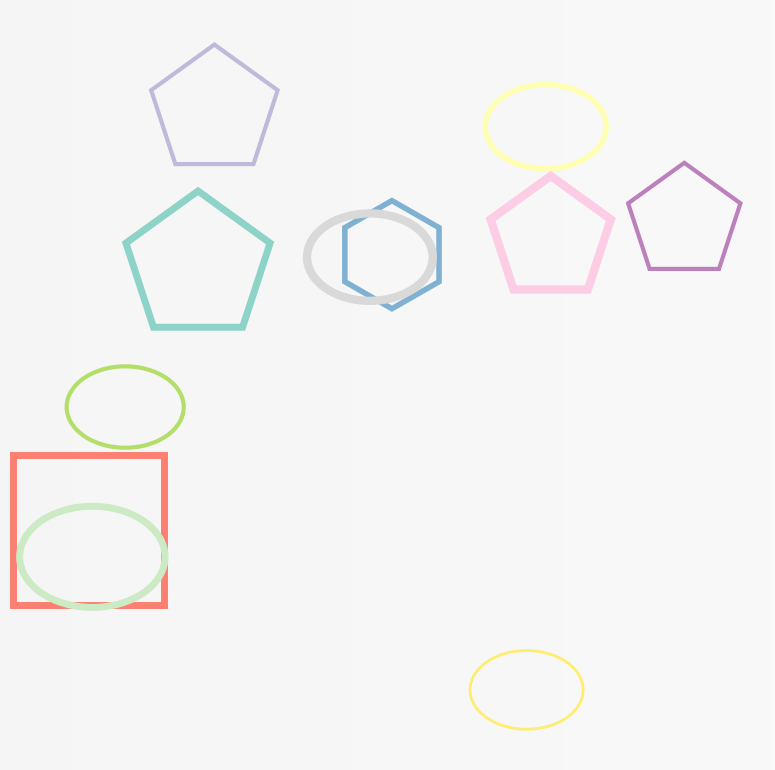[{"shape": "pentagon", "thickness": 2.5, "radius": 0.49, "center": [0.256, 0.654]}, {"shape": "oval", "thickness": 2, "radius": 0.39, "center": [0.704, 0.835]}, {"shape": "pentagon", "thickness": 1.5, "radius": 0.43, "center": [0.277, 0.856]}, {"shape": "square", "thickness": 2.5, "radius": 0.49, "center": [0.114, 0.312]}, {"shape": "hexagon", "thickness": 2, "radius": 0.35, "center": [0.506, 0.669]}, {"shape": "oval", "thickness": 1.5, "radius": 0.38, "center": [0.162, 0.471]}, {"shape": "pentagon", "thickness": 3, "radius": 0.41, "center": [0.711, 0.69]}, {"shape": "oval", "thickness": 3, "radius": 0.41, "center": [0.477, 0.666]}, {"shape": "pentagon", "thickness": 1.5, "radius": 0.38, "center": [0.883, 0.712]}, {"shape": "oval", "thickness": 2.5, "radius": 0.47, "center": [0.119, 0.277]}, {"shape": "oval", "thickness": 1, "radius": 0.37, "center": [0.68, 0.104]}]